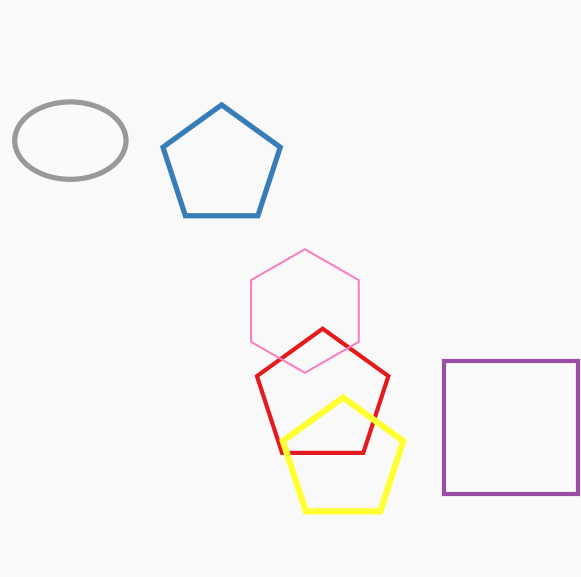[{"shape": "pentagon", "thickness": 2, "radius": 0.59, "center": [0.555, 0.311]}, {"shape": "pentagon", "thickness": 2.5, "radius": 0.53, "center": [0.381, 0.711]}, {"shape": "square", "thickness": 2, "radius": 0.58, "center": [0.88, 0.259]}, {"shape": "pentagon", "thickness": 3, "radius": 0.54, "center": [0.59, 0.202]}, {"shape": "hexagon", "thickness": 1, "radius": 0.53, "center": [0.525, 0.461]}, {"shape": "oval", "thickness": 2.5, "radius": 0.48, "center": [0.121, 0.756]}]